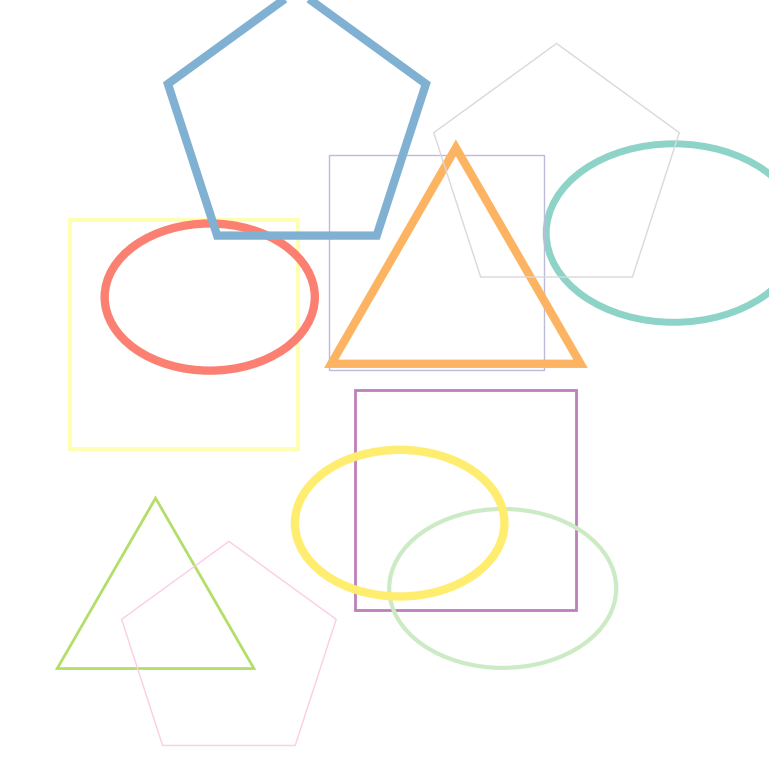[{"shape": "oval", "thickness": 2.5, "radius": 0.83, "center": [0.875, 0.697]}, {"shape": "square", "thickness": 1.5, "radius": 0.74, "center": [0.239, 0.566]}, {"shape": "square", "thickness": 0.5, "radius": 0.7, "center": [0.566, 0.66]}, {"shape": "oval", "thickness": 3, "radius": 0.68, "center": [0.272, 0.614]}, {"shape": "pentagon", "thickness": 3, "radius": 0.88, "center": [0.386, 0.837]}, {"shape": "triangle", "thickness": 3, "radius": 0.93, "center": [0.592, 0.621]}, {"shape": "triangle", "thickness": 1, "radius": 0.74, "center": [0.202, 0.206]}, {"shape": "pentagon", "thickness": 0.5, "radius": 0.73, "center": [0.297, 0.15]}, {"shape": "pentagon", "thickness": 0.5, "radius": 0.84, "center": [0.723, 0.776]}, {"shape": "square", "thickness": 1, "radius": 0.72, "center": [0.605, 0.351]}, {"shape": "oval", "thickness": 1.5, "radius": 0.74, "center": [0.653, 0.236]}, {"shape": "oval", "thickness": 3, "radius": 0.68, "center": [0.519, 0.321]}]